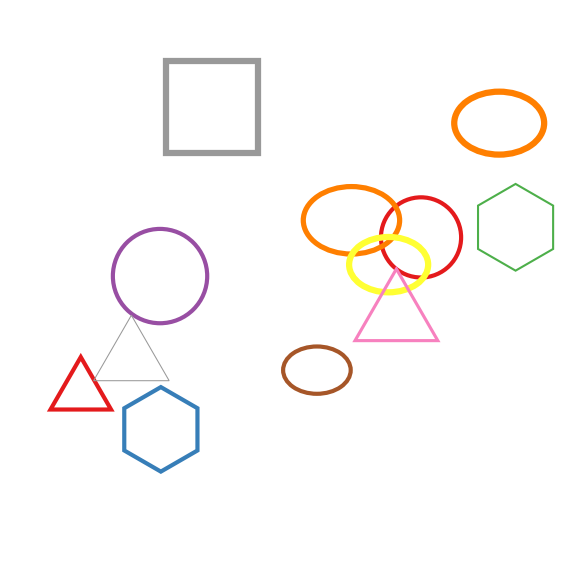[{"shape": "triangle", "thickness": 2, "radius": 0.3, "center": [0.14, 0.32]}, {"shape": "circle", "thickness": 2, "radius": 0.35, "center": [0.729, 0.588]}, {"shape": "hexagon", "thickness": 2, "radius": 0.37, "center": [0.279, 0.256]}, {"shape": "hexagon", "thickness": 1, "radius": 0.38, "center": [0.893, 0.606]}, {"shape": "circle", "thickness": 2, "radius": 0.41, "center": [0.277, 0.521]}, {"shape": "oval", "thickness": 2.5, "radius": 0.42, "center": [0.609, 0.618]}, {"shape": "oval", "thickness": 3, "radius": 0.39, "center": [0.864, 0.786]}, {"shape": "oval", "thickness": 3, "radius": 0.34, "center": [0.673, 0.541]}, {"shape": "oval", "thickness": 2, "radius": 0.29, "center": [0.549, 0.358]}, {"shape": "triangle", "thickness": 1.5, "radius": 0.41, "center": [0.686, 0.451]}, {"shape": "triangle", "thickness": 0.5, "radius": 0.38, "center": [0.227, 0.378]}, {"shape": "square", "thickness": 3, "radius": 0.4, "center": [0.366, 0.814]}]